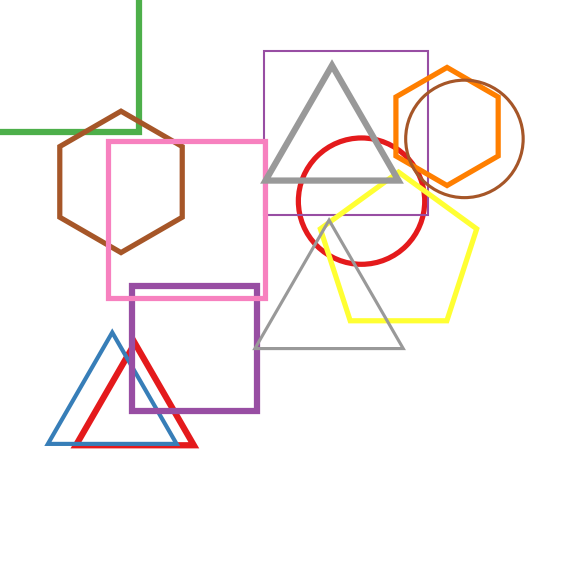[{"shape": "triangle", "thickness": 3, "radius": 0.59, "center": [0.234, 0.287]}, {"shape": "circle", "thickness": 2.5, "radius": 0.55, "center": [0.626, 0.651]}, {"shape": "triangle", "thickness": 2, "radius": 0.64, "center": [0.194, 0.295]}, {"shape": "square", "thickness": 3, "radius": 0.64, "center": [0.112, 0.899]}, {"shape": "square", "thickness": 3, "radius": 0.54, "center": [0.337, 0.396]}, {"shape": "square", "thickness": 1, "radius": 0.71, "center": [0.6, 0.769]}, {"shape": "hexagon", "thickness": 2.5, "radius": 0.51, "center": [0.774, 0.78]}, {"shape": "pentagon", "thickness": 2.5, "radius": 0.71, "center": [0.69, 0.559]}, {"shape": "hexagon", "thickness": 2.5, "radius": 0.61, "center": [0.21, 0.684]}, {"shape": "circle", "thickness": 1.5, "radius": 0.51, "center": [0.804, 0.759]}, {"shape": "square", "thickness": 2.5, "radius": 0.68, "center": [0.322, 0.619]}, {"shape": "triangle", "thickness": 1.5, "radius": 0.74, "center": [0.57, 0.47]}, {"shape": "triangle", "thickness": 3, "radius": 0.66, "center": [0.575, 0.753]}]